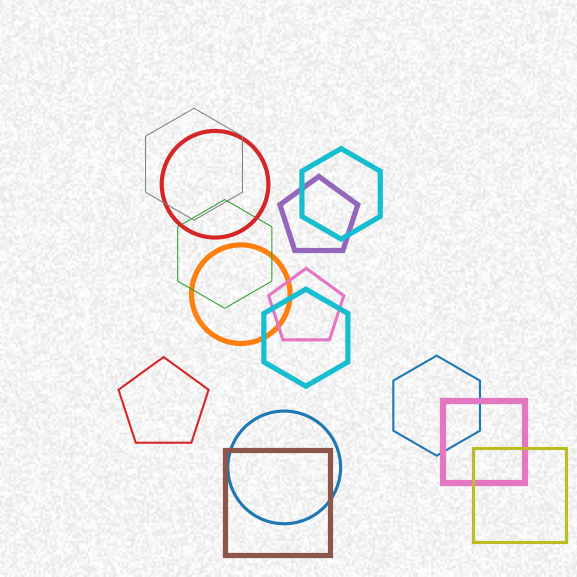[{"shape": "hexagon", "thickness": 1, "radius": 0.43, "center": [0.756, 0.297]}, {"shape": "circle", "thickness": 1.5, "radius": 0.49, "center": [0.492, 0.19]}, {"shape": "circle", "thickness": 2.5, "radius": 0.43, "center": [0.417, 0.49]}, {"shape": "hexagon", "thickness": 0.5, "radius": 0.47, "center": [0.389, 0.559]}, {"shape": "circle", "thickness": 2, "radius": 0.46, "center": [0.372, 0.68]}, {"shape": "pentagon", "thickness": 1, "radius": 0.41, "center": [0.283, 0.299]}, {"shape": "pentagon", "thickness": 2.5, "radius": 0.35, "center": [0.552, 0.623]}, {"shape": "square", "thickness": 2.5, "radius": 0.46, "center": [0.48, 0.129]}, {"shape": "square", "thickness": 3, "radius": 0.36, "center": [0.838, 0.234]}, {"shape": "pentagon", "thickness": 1.5, "radius": 0.34, "center": [0.53, 0.466]}, {"shape": "hexagon", "thickness": 0.5, "radius": 0.48, "center": [0.336, 0.715]}, {"shape": "square", "thickness": 1.5, "radius": 0.4, "center": [0.9, 0.142]}, {"shape": "hexagon", "thickness": 2.5, "radius": 0.39, "center": [0.591, 0.664]}, {"shape": "hexagon", "thickness": 2.5, "radius": 0.42, "center": [0.53, 0.414]}]